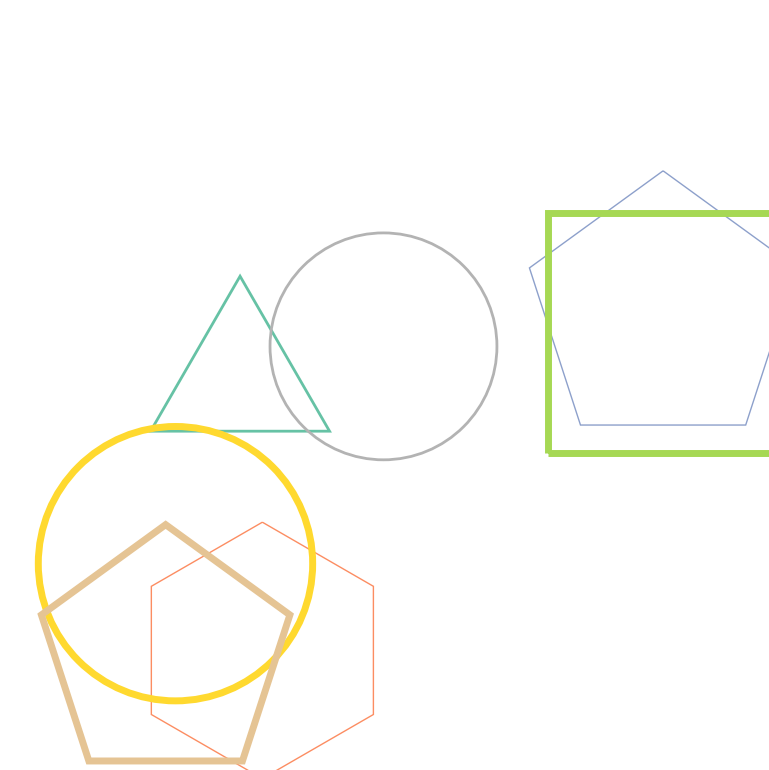[{"shape": "triangle", "thickness": 1, "radius": 0.67, "center": [0.312, 0.507]}, {"shape": "hexagon", "thickness": 0.5, "radius": 0.83, "center": [0.341, 0.155]}, {"shape": "pentagon", "thickness": 0.5, "radius": 0.91, "center": [0.861, 0.596]}, {"shape": "square", "thickness": 2.5, "radius": 0.78, "center": [0.867, 0.567]}, {"shape": "circle", "thickness": 2.5, "radius": 0.89, "center": [0.228, 0.268]}, {"shape": "pentagon", "thickness": 2.5, "radius": 0.85, "center": [0.215, 0.149]}, {"shape": "circle", "thickness": 1, "radius": 0.74, "center": [0.498, 0.55]}]